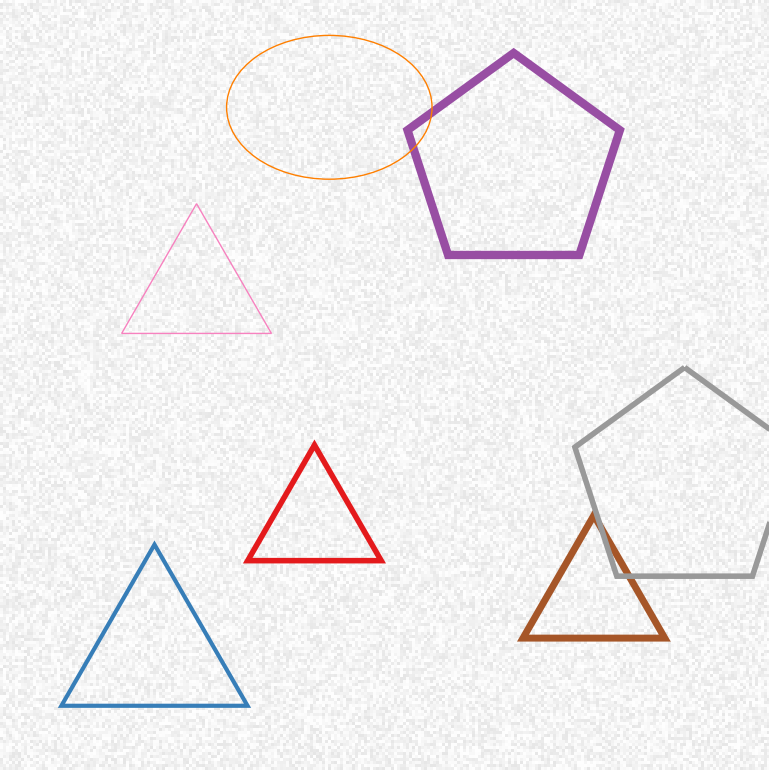[{"shape": "triangle", "thickness": 2, "radius": 0.5, "center": [0.408, 0.322]}, {"shape": "triangle", "thickness": 1.5, "radius": 0.7, "center": [0.201, 0.153]}, {"shape": "pentagon", "thickness": 3, "radius": 0.72, "center": [0.667, 0.786]}, {"shape": "oval", "thickness": 0.5, "radius": 0.67, "center": [0.428, 0.861]}, {"shape": "triangle", "thickness": 2.5, "radius": 0.53, "center": [0.771, 0.224]}, {"shape": "triangle", "thickness": 0.5, "radius": 0.56, "center": [0.255, 0.623]}, {"shape": "pentagon", "thickness": 2, "radius": 0.75, "center": [0.889, 0.373]}]